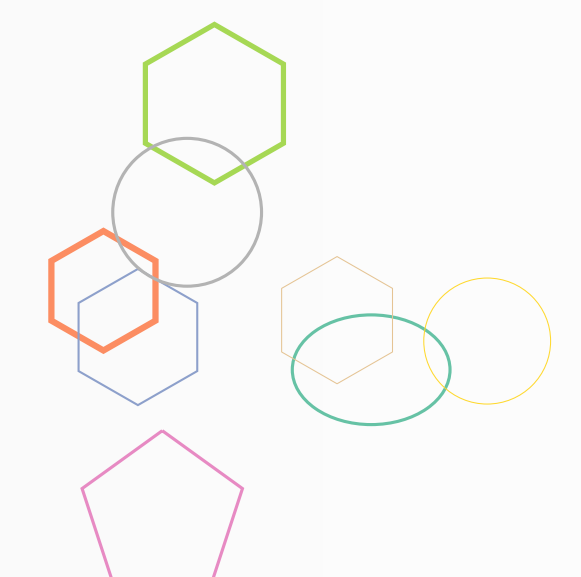[{"shape": "oval", "thickness": 1.5, "radius": 0.68, "center": [0.639, 0.359]}, {"shape": "hexagon", "thickness": 3, "radius": 0.52, "center": [0.178, 0.496]}, {"shape": "hexagon", "thickness": 1, "radius": 0.59, "center": [0.237, 0.416]}, {"shape": "pentagon", "thickness": 1.5, "radius": 0.73, "center": [0.279, 0.108]}, {"shape": "hexagon", "thickness": 2.5, "radius": 0.69, "center": [0.369, 0.82]}, {"shape": "circle", "thickness": 0.5, "radius": 0.55, "center": [0.838, 0.409]}, {"shape": "hexagon", "thickness": 0.5, "radius": 0.55, "center": [0.58, 0.445]}, {"shape": "circle", "thickness": 1.5, "radius": 0.64, "center": [0.322, 0.632]}]